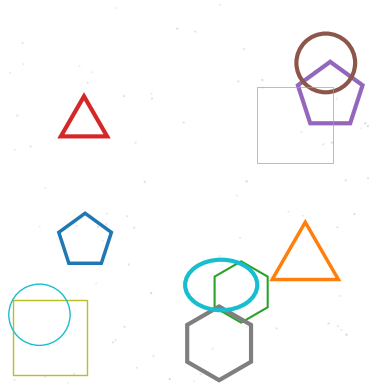[{"shape": "pentagon", "thickness": 2.5, "radius": 0.36, "center": [0.221, 0.374]}, {"shape": "triangle", "thickness": 2.5, "radius": 0.5, "center": [0.793, 0.324]}, {"shape": "hexagon", "thickness": 1.5, "radius": 0.4, "center": [0.626, 0.242]}, {"shape": "triangle", "thickness": 3, "radius": 0.35, "center": [0.218, 0.68]}, {"shape": "pentagon", "thickness": 3, "radius": 0.44, "center": [0.858, 0.751]}, {"shape": "circle", "thickness": 3, "radius": 0.38, "center": [0.846, 0.837]}, {"shape": "square", "thickness": 0.5, "radius": 0.49, "center": [0.767, 0.676]}, {"shape": "hexagon", "thickness": 3, "radius": 0.48, "center": [0.569, 0.108]}, {"shape": "square", "thickness": 1, "radius": 0.48, "center": [0.13, 0.124]}, {"shape": "oval", "thickness": 3, "radius": 0.47, "center": [0.575, 0.26]}, {"shape": "circle", "thickness": 1, "radius": 0.4, "center": [0.102, 0.182]}]